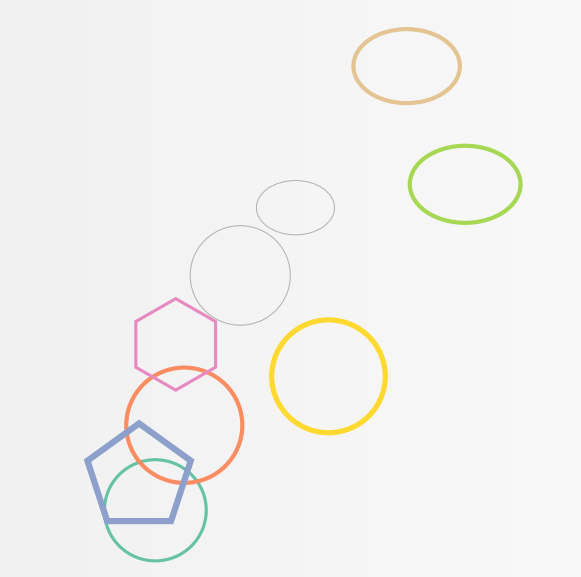[{"shape": "circle", "thickness": 1.5, "radius": 0.44, "center": [0.267, 0.116]}, {"shape": "circle", "thickness": 2, "radius": 0.5, "center": [0.317, 0.263]}, {"shape": "pentagon", "thickness": 3, "radius": 0.47, "center": [0.239, 0.172]}, {"shape": "hexagon", "thickness": 1.5, "radius": 0.4, "center": [0.302, 0.403]}, {"shape": "oval", "thickness": 2, "radius": 0.48, "center": [0.8, 0.68]}, {"shape": "circle", "thickness": 2.5, "radius": 0.49, "center": [0.565, 0.348]}, {"shape": "oval", "thickness": 2, "radius": 0.46, "center": [0.7, 0.885]}, {"shape": "oval", "thickness": 0.5, "radius": 0.34, "center": [0.508, 0.639]}, {"shape": "circle", "thickness": 0.5, "radius": 0.43, "center": [0.413, 0.522]}]